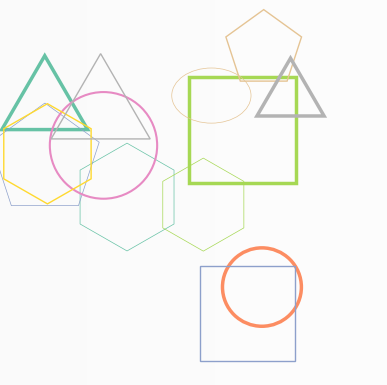[{"shape": "hexagon", "thickness": 0.5, "radius": 0.7, "center": [0.328, 0.488]}, {"shape": "triangle", "thickness": 2.5, "radius": 0.64, "center": [0.115, 0.727]}, {"shape": "circle", "thickness": 2.5, "radius": 0.51, "center": [0.676, 0.254]}, {"shape": "pentagon", "thickness": 0.5, "radius": 0.74, "center": [0.116, 0.585]}, {"shape": "square", "thickness": 1, "radius": 0.61, "center": [0.639, 0.186]}, {"shape": "circle", "thickness": 1.5, "radius": 0.69, "center": [0.267, 0.622]}, {"shape": "square", "thickness": 2.5, "radius": 0.69, "center": [0.626, 0.663]}, {"shape": "hexagon", "thickness": 0.5, "radius": 0.6, "center": [0.525, 0.469]}, {"shape": "hexagon", "thickness": 1, "radius": 0.65, "center": [0.122, 0.601]}, {"shape": "oval", "thickness": 0.5, "radius": 0.51, "center": [0.546, 0.752]}, {"shape": "pentagon", "thickness": 1, "radius": 0.51, "center": [0.681, 0.872]}, {"shape": "triangle", "thickness": 2.5, "radius": 0.5, "center": [0.75, 0.749]}, {"shape": "triangle", "thickness": 1, "radius": 0.74, "center": [0.26, 0.713]}]